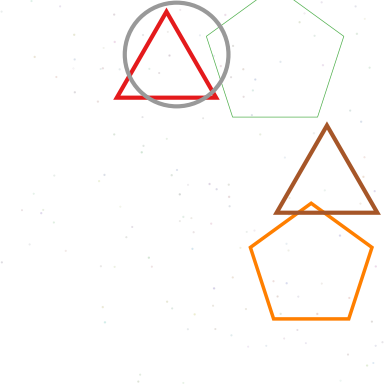[{"shape": "triangle", "thickness": 3, "radius": 0.74, "center": [0.432, 0.821]}, {"shape": "pentagon", "thickness": 0.5, "radius": 0.94, "center": [0.714, 0.848]}, {"shape": "pentagon", "thickness": 2.5, "radius": 0.83, "center": [0.808, 0.306]}, {"shape": "triangle", "thickness": 3, "radius": 0.76, "center": [0.849, 0.523]}, {"shape": "circle", "thickness": 3, "radius": 0.67, "center": [0.459, 0.858]}]